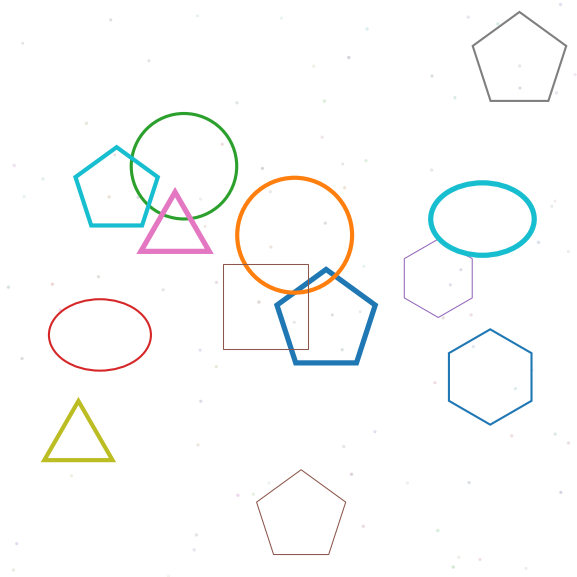[{"shape": "hexagon", "thickness": 1, "radius": 0.41, "center": [0.849, 0.346]}, {"shape": "pentagon", "thickness": 2.5, "radius": 0.45, "center": [0.565, 0.443]}, {"shape": "circle", "thickness": 2, "radius": 0.5, "center": [0.51, 0.592]}, {"shape": "circle", "thickness": 1.5, "radius": 0.46, "center": [0.319, 0.711]}, {"shape": "oval", "thickness": 1, "radius": 0.44, "center": [0.173, 0.419]}, {"shape": "hexagon", "thickness": 0.5, "radius": 0.34, "center": [0.759, 0.517]}, {"shape": "square", "thickness": 0.5, "radius": 0.37, "center": [0.46, 0.468]}, {"shape": "pentagon", "thickness": 0.5, "radius": 0.41, "center": [0.521, 0.105]}, {"shape": "triangle", "thickness": 2.5, "radius": 0.34, "center": [0.303, 0.598]}, {"shape": "pentagon", "thickness": 1, "radius": 0.43, "center": [0.9, 0.893]}, {"shape": "triangle", "thickness": 2, "radius": 0.34, "center": [0.136, 0.236]}, {"shape": "oval", "thickness": 2.5, "radius": 0.45, "center": [0.835, 0.62]}, {"shape": "pentagon", "thickness": 2, "radius": 0.37, "center": [0.202, 0.669]}]